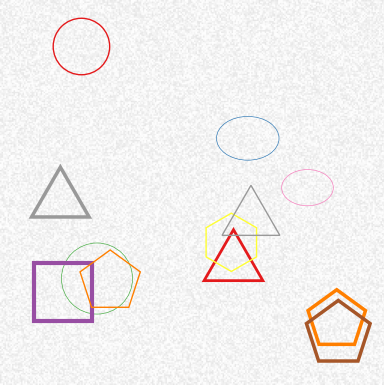[{"shape": "triangle", "thickness": 2, "radius": 0.44, "center": [0.606, 0.315]}, {"shape": "circle", "thickness": 1, "radius": 0.37, "center": [0.212, 0.879]}, {"shape": "oval", "thickness": 0.5, "radius": 0.41, "center": [0.644, 0.641]}, {"shape": "circle", "thickness": 0.5, "radius": 0.46, "center": [0.252, 0.277]}, {"shape": "square", "thickness": 3, "radius": 0.38, "center": [0.164, 0.241]}, {"shape": "pentagon", "thickness": 1, "radius": 0.41, "center": [0.286, 0.268]}, {"shape": "pentagon", "thickness": 2.5, "radius": 0.39, "center": [0.875, 0.169]}, {"shape": "hexagon", "thickness": 1, "radius": 0.38, "center": [0.601, 0.371]}, {"shape": "pentagon", "thickness": 2.5, "radius": 0.43, "center": [0.879, 0.133]}, {"shape": "oval", "thickness": 0.5, "radius": 0.34, "center": [0.799, 0.513]}, {"shape": "triangle", "thickness": 1, "radius": 0.43, "center": [0.652, 0.432]}, {"shape": "triangle", "thickness": 2.5, "radius": 0.43, "center": [0.157, 0.48]}]